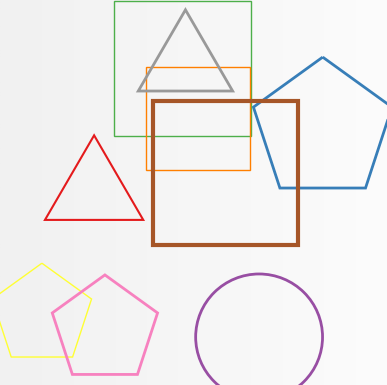[{"shape": "triangle", "thickness": 1.5, "radius": 0.73, "center": [0.243, 0.502]}, {"shape": "pentagon", "thickness": 2, "radius": 0.94, "center": [0.833, 0.664]}, {"shape": "square", "thickness": 1, "radius": 0.88, "center": [0.471, 0.823]}, {"shape": "circle", "thickness": 2, "radius": 0.82, "center": [0.669, 0.125]}, {"shape": "square", "thickness": 1, "radius": 0.67, "center": [0.512, 0.692]}, {"shape": "pentagon", "thickness": 1, "radius": 0.67, "center": [0.108, 0.182]}, {"shape": "square", "thickness": 3, "radius": 0.94, "center": [0.583, 0.549]}, {"shape": "pentagon", "thickness": 2, "radius": 0.71, "center": [0.271, 0.143]}, {"shape": "triangle", "thickness": 2, "radius": 0.7, "center": [0.479, 0.834]}]